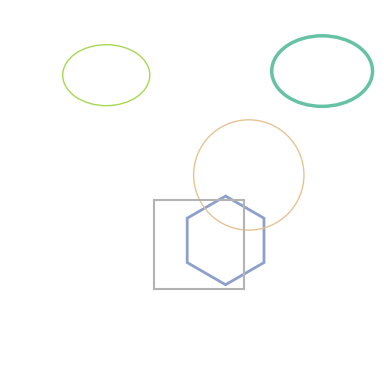[{"shape": "oval", "thickness": 2.5, "radius": 0.65, "center": [0.837, 0.815]}, {"shape": "hexagon", "thickness": 2, "radius": 0.58, "center": [0.586, 0.376]}, {"shape": "oval", "thickness": 1, "radius": 0.57, "center": [0.276, 0.805]}, {"shape": "circle", "thickness": 1, "radius": 0.72, "center": [0.646, 0.546]}, {"shape": "square", "thickness": 1.5, "radius": 0.58, "center": [0.517, 0.364]}]